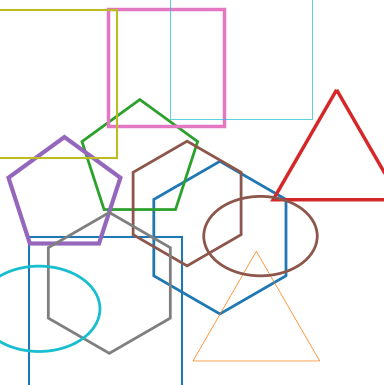[{"shape": "square", "thickness": 1.5, "radius": 1.0, "center": [0.274, 0.185]}, {"shape": "hexagon", "thickness": 2, "radius": 0.99, "center": [0.571, 0.383]}, {"shape": "triangle", "thickness": 0.5, "radius": 0.95, "center": [0.666, 0.157]}, {"shape": "pentagon", "thickness": 2, "radius": 0.79, "center": [0.363, 0.583]}, {"shape": "triangle", "thickness": 2.5, "radius": 0.95, "center": [0.874, 0.576]}, {"shape": "pentagon", "thickness": 3, "radius": 0.76, "center": [0.167, 0.491]}, {"shape": "oval", "thickness": 2, "radius": 0.74, "center": [0.677, 0.387]}, {"shape": "hexagon", "thickness": 2, "radius": 0.81, "center": [0.486, 0.471]}, {"shape": "square", "thickness": 2.5, "radius": 0.76, "center": [0.431, 0.825]}, {"shape": "hexagon", "thickness": 2, "radius": 0.91, "center": [0.284, 0.265]}, {"shape": "square", "thickness": 1.5, "radius": 0.96, "center": [0.112, 0.782]}, {"shape": "oval", "thickness": 2, "radius": 0.79, "center": [0.101, 0.198]}, {"shape": "square", "thickness": 0.5, "radius": 0.92, "center": [0.626, 0.875]}]